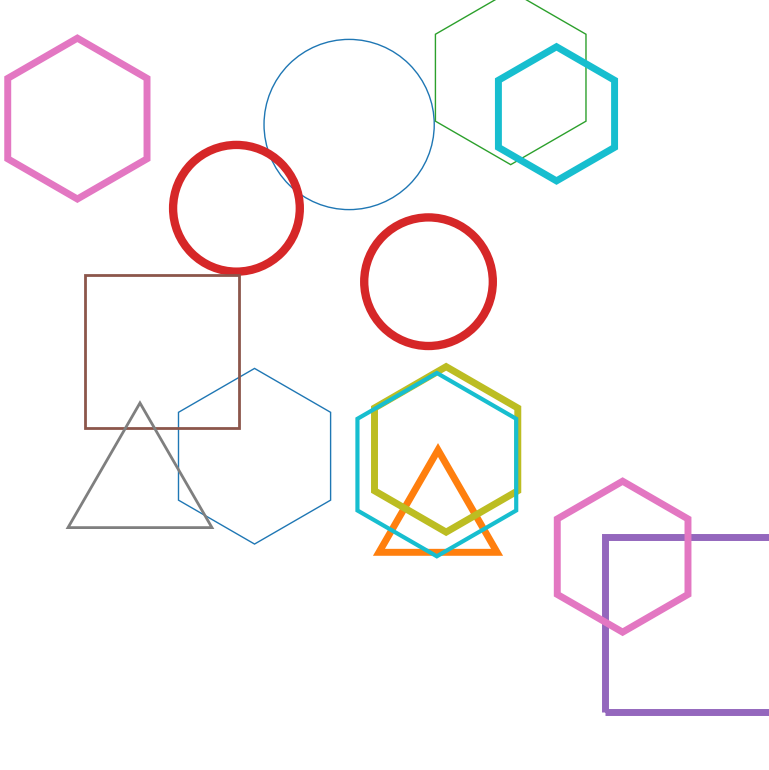[{"shape": "hexagon", "thickness": 0.5, "radius": 0.57, "center": [0.331, 0.407]}, {"shape": "circle", "thickness": 0.5, "radius": 0.55, "center": [0.453, 0.838]}, {"shape": "triangle", "thickness": 2.5, "radius": 0.44, "center": [0.569, 0.327]}, {"shape": "hexagon", "thickness": 0.5, "radius": 0.56, "center": [0.663, 0.899]}, {"shape": "circle", "thickness": 3, "radius": 0.41, "center": [0.307, 0.73]}, {"shape": "circle", "thickness": 3, "radius": 0.42, "center": [0.557, 0.634]}, {"shape": "square", "thickness": 2.5, "radius": 0.57, "center": [0.899, 0.189]}, {"shape": "square", "thickness": 1, "radius": 0.5, "center": [0.21, 0.544]}, {"shape": "hexagon", "thickness": 2.5, "radius": 0.49, "center": [0.809, 0.277]}, {"shape": "hexagon", "thickness": 2.5, "radius": 0.52, "center": [0.1, 0.846]}, {"shape": "triangle", "thickness": 1, "radius": 0.54, "center": [0.182, 0.369]}, {"shape": "hexagon", "thickness": 2.5, "radius": 0.54, "center": [0.579, 0.416]}, {"shape": "hexagon", "thickness": 1.5, "radius": 0.6, "center": [0.567, 0.397]}, {"shape": "hexagon", "thickness": 2.5, "radius": 0.44, "center": [0.723, 0.852]}]